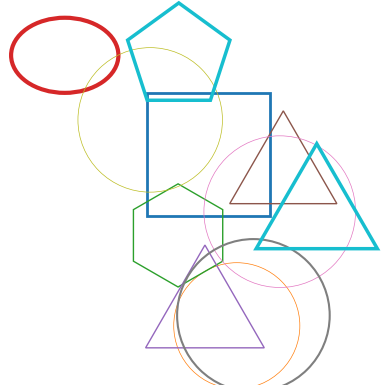[{"shape": "square", "thickness": 2, "radius": 0.8, "center": [0.541, 0.599]}, {"shape": "circle", "thickness": 0.5, "radius": 0.82, "center": [0.615, 0.154]}, {"shape": "hexagon", "thickness": 1, "radius": 0.67, "center": [0.463, 0.389]}, {"shape": "oval", "thickness": 3, "radius": 0.7, "center": [0.168, 0.856]}, {"shape": "triangle", "thickness": 1, "radius": 0.89, "center": [0.532, 0.186]}, {"shape": "triangle", "thickness": 1, "radius": 0.8, "center": [0.736, 0.551]}, {"shape": "circle", "thickness": 0.5, "radius": 0.98, "center": [0.727, 0.45]}, {"shape": "circle", "thickness": 1.5, "radius": 0.99, "center": [0.658, 0.181]}, {"shape": "circle", "thickness": 0.5, "radius": 0.94, "center": [0.39, 0.689]}, {"shape": "pentagon", "thickness": 2.5, "radius": 0.7, "center": [0.464, 0.853]}, {"shape": "triangle", "thickness": 2.5, "radius": 0.91, "center": [0.823, 0.445]}]